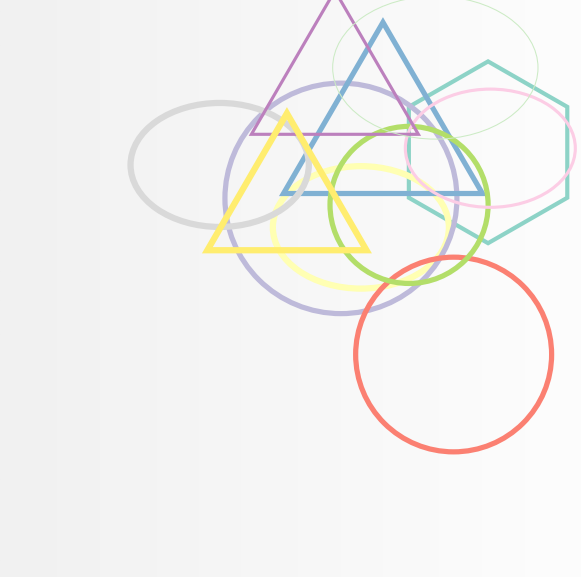[{"shape": "hexagon", "thickness": 2, "radius": 0.79, "center": [0.84, 0.735]}, {"shape": "oval", "thickness": 3, "radius": 0.76, "center": [0.621, 0.605]}, {"shape": "circle", "thickness": 2.5, "radius": 1.0, "center": [0.587, 0.656]}, {"shape": "circle", "thickness": 2.5, "radius": 0.84, "center": [0.78, 0.385]}, {"shape": "triangle", "thickness": 2.5, "radius": 0.99, "center": [0.659, 0.763]}, {"shape": "circle", "thickness": 2.5, "radius": 0.68, "center": [0.704, 0.644]}, {"shape": "oval", "thickness": 1.5, "radius": 0.73, "center": [0.844, 0.742]}, {"shape": "oval", "thickness": 3, "radius": 0.77, "center": [0.378, 0.714]}, {"shape": "triangle", "thickness": 1.5, "radius": 0.83, "center": [0.576, 0.849]}, {"shape": "oval", "thickness": 0.5, "radius": 0.88, "center": [0.749, 0.882]}, {"shape": "triangle", "thickness": 3, "radius": 0.79, "center": [0.494, 0.645]}]